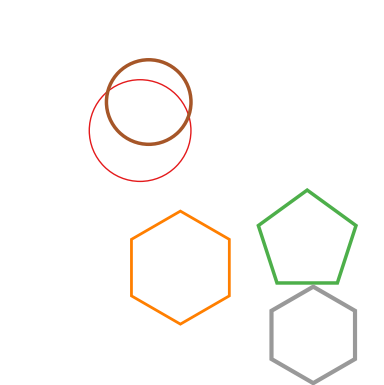[{"shape": "circle", "thickness": 1, "radius": 0.66, "center": [0.364, 0.661]}, {"shape": "pentagon", "thickness": 2.5, "radius": 0.67, "center": [0.798, 0.373]}, {"shape": "hexagon", "thickness": 2, "radius": 0.73, "center": [0.469, 0.305]}, {"shape": "circle", "thickness": 2.5, "radius": 0.55, "center": [0.386, 0.735]}, {"shape": "hexagon", "thickness": 3, "radius": 0.63, "center": [0.814, 0.13]}]